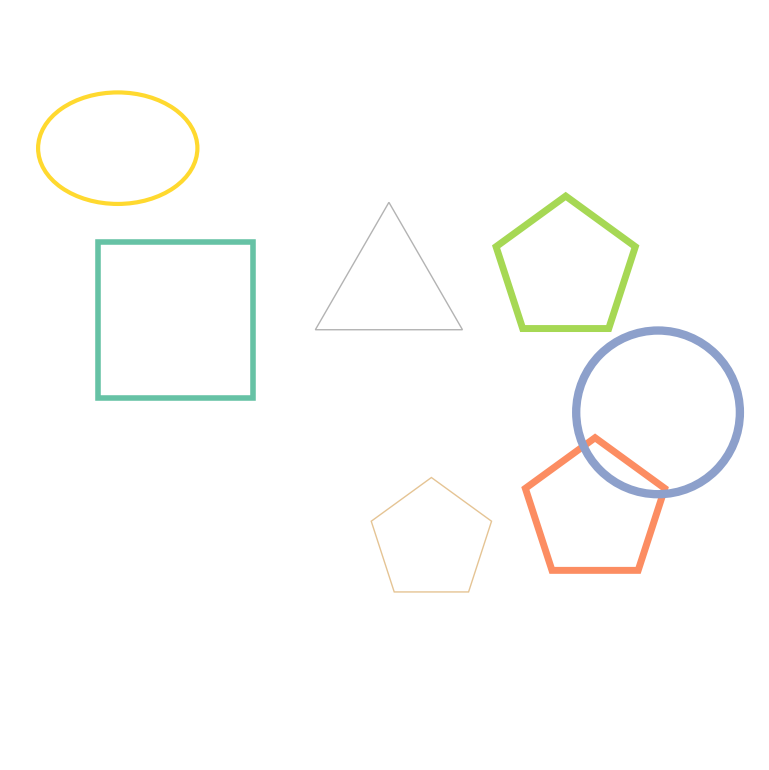[{"shape": "square", "thickness": 2, "radius": 0.5, "center": [0.228, 0.585]}, {"shape": "pentagon", "thickness": 2.5, "radius": 0.48, "center": [0.773, 0.336]}, {"shape": "circle", "thickness": 3, "radius": 0.53, "center": [0.855, 0.464]}, {"shape": "pentagon", "thickness": 2.5, "radius": 0.48, "center": [0.735, 0.65]}, {"shape": "oval", "thickness": 1.5, "radius": 0.52, "center": [0.153, 0.808]}, {"shape": "pentagon", "thickness": 0.5, "radius": 0.41, "center": [0.56, 0.298]}, {"shape": "triangle", "thickness": 0.5, "radius": 0.55, "center": [0.505, 0.627]}]